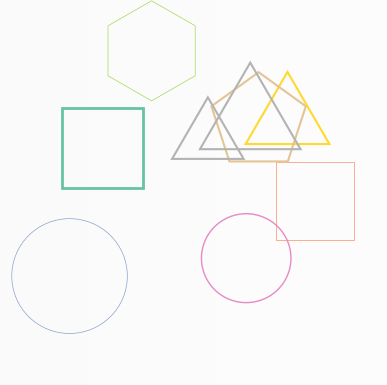[{"shape": "square", "thickness": 2, "radius": 0.52, "center": [0.265, 0.617]}, {"shape": "square", "thickness": 0.5, "radius": 0.5, "center": [0.813, 0.477]}, {"shape": "circle", "thickness": 0.5, "radius": 0.75, "center": [0.179, 0.283]}, {"shape": "circle", "thickness": 1, "radius": 0.58, "center": [0.635, 0.329]}, {"shape": "hexagon", "thickness": 0.5, "radius": 0.65, "center": [0.391, 0.868]}, {"shape": "triangle", "thickness": 1.5, "radius": 0.62, "center": [0.742, 0.688]}, {"shape": "pentagon", "thickness": 1.5, "radius": 0.64, "center": [0.667, 0.684]}, {"shape": "triangle", "thickness": 1.5, "radius": 0.75, "center": [0.646, 0.687]}, {"shape": "triangle", "thickness": 1.5, "radius": 0.53, "center": [0.536, 0.641]}]